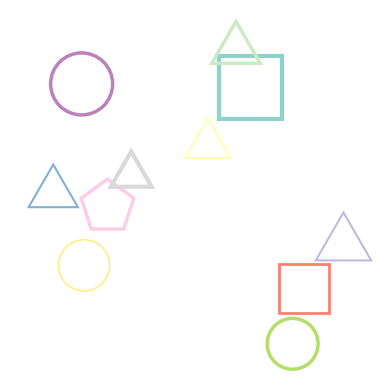[{"shape": "square", "thickness": 3, "radius": 0.41, "center": [0.65, 0.773]}, {"shape": "triangle", "thickness": 1.5, "radius": 0.34, "center": [0.54, 0.624]}, {"shape": "triangle", "thickness": 1.5, "radius": 0.42, "center": [0.892, 0.365]}, {"shape": "square", "thickness": 2, "radius": 0.32, "center": [0.79, 0.25]}, {"shape": "triangle", "thickness": 1.5, "radius": 0.37, "center": [0.138, 0.499]}, {"shape": "circle", "thickness": 2.5, "radius": 0.33, "center": [0.76, 0.107]}, {"shape": "pentagon", "thickness": 2.5, "radius": 0.36, "center": [0.279, 0.463]}, {"shape": "triangle", "thickness": 3, "radius": 0.31, "center": [0.341, 0.546]}, {"shape": "circle", "thickness": 2.5, "radius": 0.4, "center": [0.212, 0.782]}, {"shape": "triangle", "thickness": 2.5, "radius": 0.36, "center": [0.613, 0.872]}, {"shape": "circle", "thickness": 1, "radius": 0.33, "center": [0.218, 0.311]}]